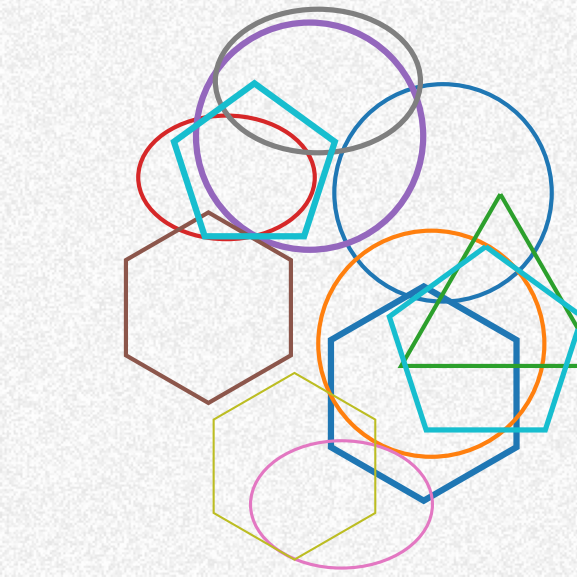[{"shape": "hexagon", "thickness": 3, "radius": 0.93, "center": [0.734, 0.318]}, {"shape": "circle", "thickness": 2, "radius": 0.94, "center": [0.767, 0.665]}, {"shape": "circle", "thickness": 2, "radius": 0.98, "center": [0.747, 0.404]}, {"shape": "triangle", "thickness": 2, "radius": 0.99, "center": [0.866, 0.465]}, {"shape": "oval", "thickness": 2, "radius": 0.76, "center": [0.392, 0.692]}, {"shape": "circle", "thickness": 3, "radius": 0.98, "center": [0.536, 0.763]}, {"shape": "hexagon", "thickness": 2, "radius": 0.82, "center": [0.361, 0.466]}, {"shape": "oval", "thickness": 1.5, "radius": 0.79, "center": [0.591, 0.126]}, {"shape": "oval", "thickness": 2.5, "radius": 0.89, "center": [0.55, 0.859]}, {"shape": "hexagon", "thickness": 1, "radius": 0.81, "center": [0.51, 0.192]}, {"shape": "pentagon", "thickness": 2.5, "radius": 0.88, "center": [0.841, 0.397]}, {"shape": "pentagon", "thickness": 3, "radius": 0.73, "center": [0.441, 0.708]}]